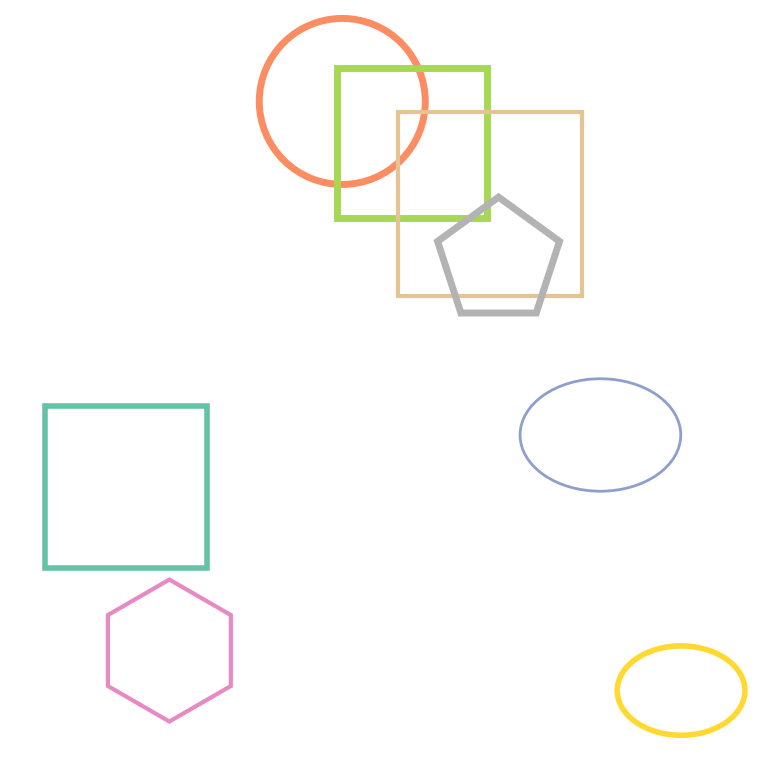[{"shape": "square", "thickness": 2, "radius": 0.53, "center": [0.164, 0.368]}, {"shape": "circle", "thickness": 2.5, "radius": 0.54, "center": [0.445, 0.868]}, {"shape": "oval", "thickness": 1, "radius": 0.52, "center": [0.78, 0.435]}, {"shape": "hexagon", "thickness": 1.5, "radius": 0.46, "center": [0.22, 0.155]}, {"shape": "square", "thickness": 2.5, "radius": 0.49, "center": [0.536, 0.814]}, {"shape": "oval", "thickness": 2, "radius": 0.41, "center": [0.885, 0.103]}, {"shape": "square", "thickness": 1.5, "radius": 0.6, "center": [0.636, 0.735]}, {"shape": "pentagon", "thickness": 2.5, "radius": 0.42, "center": [0.647, 0.661]}]